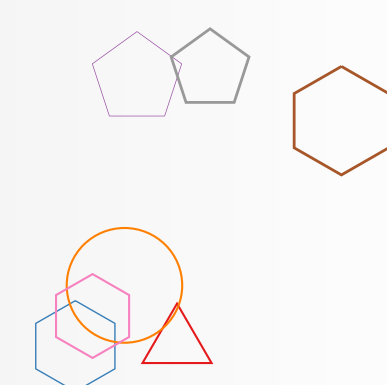[{"shape": "triangle", "thickness": 1.5, "radius": 0.51, "center": [0.457, 0.108]}, {"shape": "hexagon", "thickness": 1, "radius": 0.59, "center": [0.194, 0.101]}, {"shape": "pentagon", "thickness": 0.5, "radius": 0.61, "center": [0.354, 0.797]}, {"shape": "circle", "thickness": 1.5, "radius": 0.75, "center": [0.321, 0.259]}, {"shape": "hexagon", "thickness": 2, "radius": 0.7, "center": [0.881, 0.687]}, {"shape": "hexagon", "thickness": 1.5, "radius": 0.54, "center": [0.239, 0.179]}, {"shape": "pentagon", "thickness": 2, "radius": 0.53, "center": [0.542, 0.819]}]